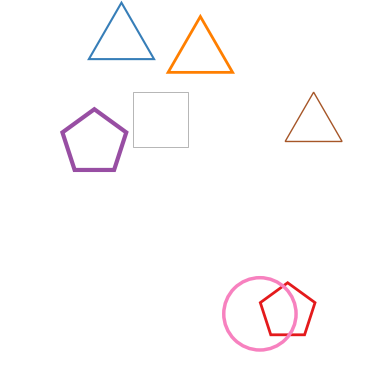[{"shape": "pentagon", "thickness": 2, "radius": 0.37, "center": [0.747, 0.191]}, {"shape": "triangle", "thickness": 1.5, "radius": 0.49, "center": [0.315, 0.895]}, {"shape": "pentagon", "thickness": 3, "radius": 0.44, "center": [0.245, 0.629]}, {"shape": "triangle", "thickness": 2, "radius": 0.48, "center": [0.52, 0.86]}, {"shape": "triangle", "thickness": 1, "radius": 0.43, "center": [0.815, 0.675]}, {"shape": "circle", "thickness": 2.5, "radius": 0.47, "center": [0.675, 0.185]}, {"shape": "square", "thickness": 0.5, "radius": 0.36, "center": [0.418, 0.691]}]